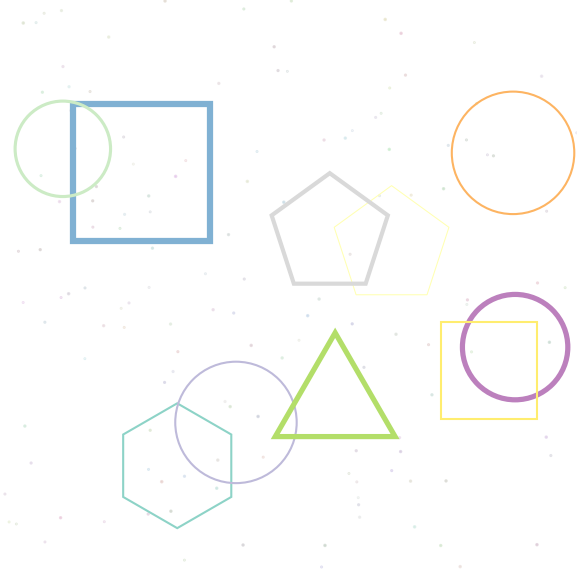[{"shape": "hexagon", "thickness": 1, "radius": 0.54, "center": [0.307, 0.193]}, {"shape": "pentagon", "thickness": 0.5, "radius": 0.52, "center": [0.678, 0.573]}, {"shape": "circle", "thickness": 1, "radius": 0.53, "center": [0.409, 0.268]}, {"shape": "square", "thickness": 3, "radius": 0.59, "center": [0.245, 0.7]}, {"shape": "circle", "thickness": 1, "radius": 0.53, "center": [0.888, 0.734]}, {"shape": "triangle", "thickness": 2.5, "radius": 0.6, "center": [0.58, 0.303]}, {"shape": "pentagon", "thickness": 2, "radius": 0.53, "center": [0.571, 0.593]}, {"shape": "circle", "thickness": 2.5, "radius": 0.46, "center": [0.892, 0.398]}, {"shape": "circle", "thickness": 1.5, "radius": 0.41, "center": [0.109, 0.741]}, {"shape": "square", "thickness": 1, "radius": 0.42, "center": [0.847, 0.357]}]